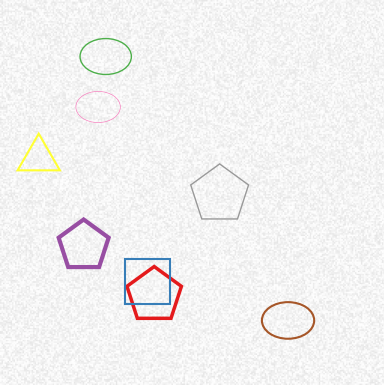[{"shape": "pentagon", "thickness": 2.5, "radius": 0.37, "center": [0.4, 0.233]}, {"shape": "square", "thickness": 1.5, "radius": 0.29, "center": [0.383, 0.268]}, {"shape": "oval", "thickness": 1, "radius": 0.33, "center": [0.275, 0.853]}, {"shape": "pentagon", "thickness": 3, "radius": 0.34, "center": [0.217, 0.362]}, {"shape": "triangle", "thickness": 1.5, "radius": 0.32, "center": [0.101, 0.589]}, {"shape": "oval", "thickness": 1.5, "radius": 0.34, "center": [0.748, 0.168]}, {"shape": "oval", "thickness": 0.5, "radius": 0.29, "center": [0.255, 0.722]}, {"shape": "pentagon", "thickness": 1, "radius": 0.39, "center": [0.57, 0.495]}]